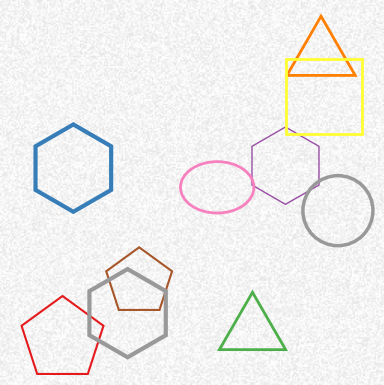[{"shape": "pentagon", "thickness": 1.5, "radius": 0.56, "center": [0.162, 0.119]}, {"shape": "hexagon", "thickness": 3, "radius": 0.57, "center": [0.191, 0.563]}, {"shape": "triangle", "thickness": 2, "radius": 0.5, "center": [0.656, 0.141]}, {"shape": "hexagon", "thickness": 1, "radius": 0.5, "center": [0.742, 0.57]}, {"shape": "triangle", "thickness": 2, "radius": 0.51, "center": [0.834, 0.855]}, {"shape": "square", "thickness": 2, "radius": 0.49, "center": [0.841, 0.749]}, {"shape": "pentagon", "thickness": 1.5, "radius": 0.45, "center": [0.361, 0.268]}, {"shape": "oval", "thickness": 2, "radius": 0.48, "center": [0.564, 0.513]}, {"shape": "hexagon", "thickness": 3, "radius": 0.57, "center": [0.331, 0.187]}, {"shape": "circle", "thickness": 2.5, "radius": 0.45, "center": [0.878, 0.453]}]